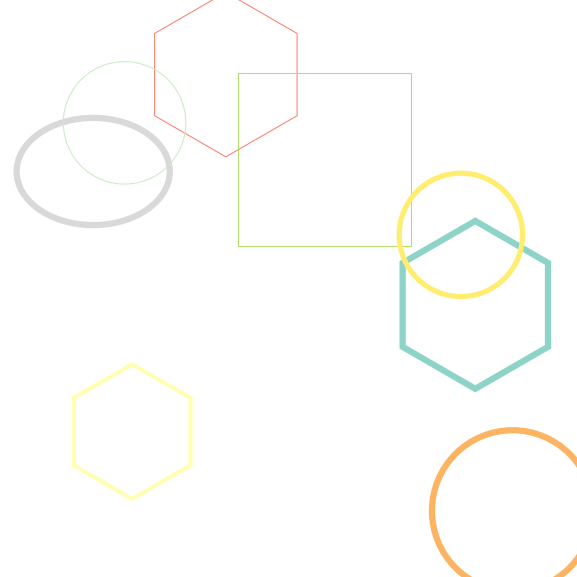[{"shape": "hexagon", "thickness": 3, "radius": 0.73, "center": [0.823, 0.471]}, {"shape": "hexagon", "thickness": 2, "radius": 0.58, "center": [0.229, 0.252]}, {"shape": "hexagon", "thickness": 0.5, "radius": 0.71, "center": [0.391, 0.87]}, {"shape": "circle", "thickness": 3, "radius": 0.7, "center": [0.888, 0.115]}, {"shape": "square", "thickness": 0.5, "radius": 0.75, "center": [0.562, 0.723]}, {"shape": "oval", "thickness": 3, "radius": 0.66, "center": [0.161, 0.702]}, {"shape": "circle", "thickness": 0.5, "radius": 0.53, "center": [0.216, 0.786]}, {"shape": "circle", "thickness": 2.5, "radius": 0.53, "center": [0.798, 0.592]}]